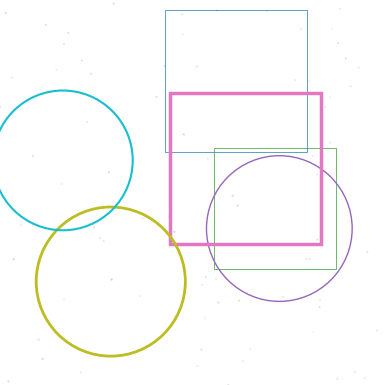[{"shape": "square", "thickness": 0.5, "radius": 0.92, "center": [0.613, 0.79]}, {"shape": "square", "thickness": 0.5, "radius": 0.79, "center": [0.715, 0.459]}, {"shape": "circle", "thickness": 1, "radius": 0.95, "center": [0.726, 0.406]}, {"shape": "square", "thickness": 2.5, "radius": 0.98, "center": [0.638, 0.562]}, {"shape": "circle", "thickness": 2, "radius": 0.97, "center": [0.288, 0.269]}, {"shape": "circle", "thickness": 1.5, "radius": 0.91, "center": [0.163, 0.583]}]